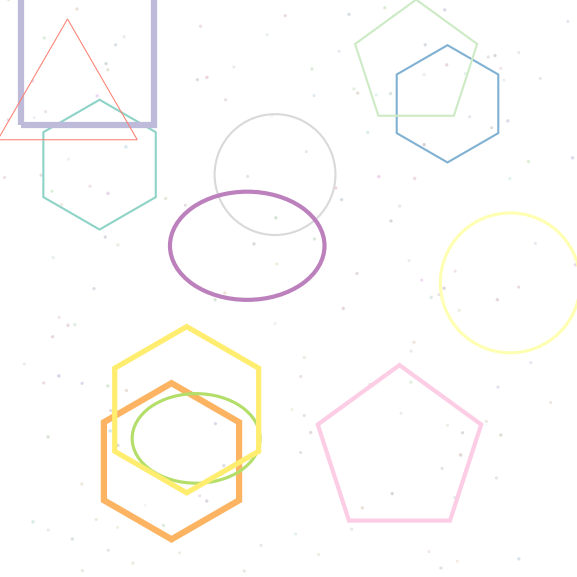[{"shape": "hexagon", "thickness": 1, "radius": 0.56, "center": [0.172, 0.714]}, {"shape": "circle", "thickness": 1.5, "radius": 0.61, "center": [0.884, 0.509]}, {"shape": "square", "thickness": 3, "radius": 0.57, "center": [0.152, 0.897]}, {"shape": "triangle", "thickness": 0.5, "radius": 0.7, "center": [0.117, 0.827]}, {"shape": "hexagon", "thickness": 1, "radius": 0.51, "center": [0.775, 0.819]}, {"shape": "hexagon", "thickness": 3, "radius": 0.68, "center": [0.297, 0.2]}, {"shape": "oval", "thickness": 1.5, "radius": 0.55, "center": [0.34, 0.24]}, {"shape": "pentagon", "thickness": 2, "radius": 0.74, "center": [0.692, 0.218]}, {"shape": "circle", "thickness": 1, "radius": 0.52, "center": [0.476, 0.697]}, {"shape": "oval", "thickness": 2, "radius": 0.67, "center": [0.428, 0.574]}, {"shape": "pentagon", "thickness": 1, "radius": 0.56, "center": [0.721, 0.889]}, {"shape": "hexagon", "thickness": 2.5, "radius": 0.72, "center": [0.323, 0.29]}]